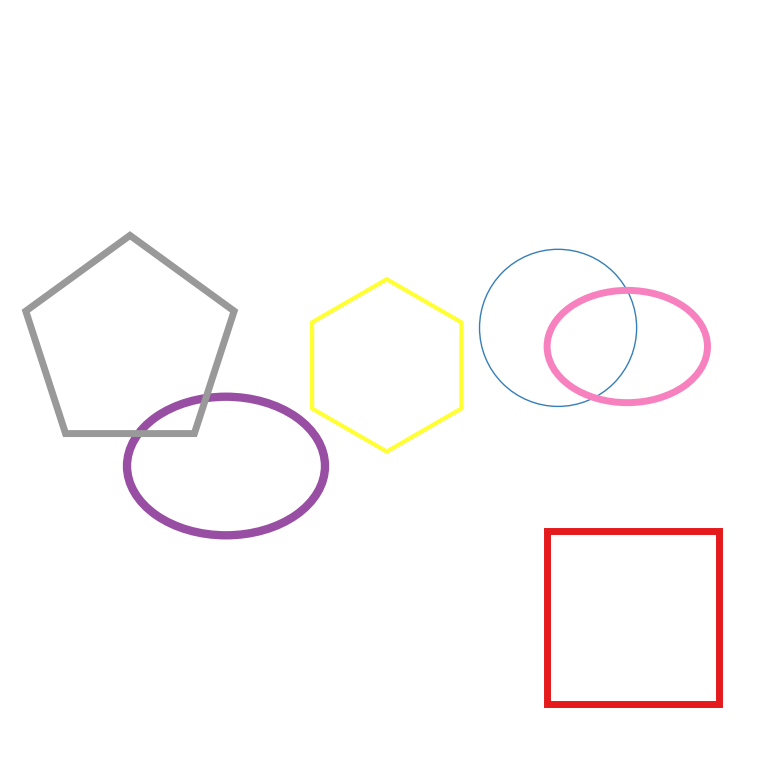[{"shape": "square", "thickness": 2.5, "radius": 0.56, "center": [0.822, 0.198]}, {"shape": "circle", "thickness": 0.5, "radius": 0.51, "center": [0.725, 0.574]}, {"shape": "oval", "thickness": 3, "radius": 0.64, "center": [0.294, 0.395]}, {"shape": "hexagon", "thickness": 1.5, "radius": 0.56, "center": [0.502, 0.525]}, {"shape": "oval", "thickness": 2.5, "radius": 0.52, "center": [0.815, 0.55]}, {"shape": "pentagon", "thickness": 2.5, "radius": 0.71, "center": [0.169, 0.552]}]